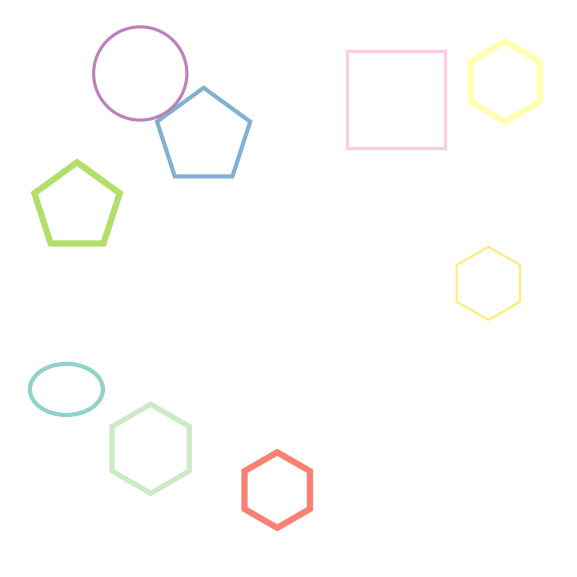[{"shape": "oval", "thickness": 2, "radius": 0.32, "center": [0.115, 0.325]}, {"shape": "hexagon", "thickness": 3, "radius": 0.35, "center": [0.875, 0.858]}, {"shape": "hexagon", "thickness": 3, "radius": 0.33, "center": [0.48, 0.151]}, {"shape": "pentagon", "thickness": 2, "radius": 0.42, "center": [0.353, 0.762]}, {"shape": "pentagon", "thickness": 3, "radius": 0.39, "center": [0.133, 0.64]}, {"shape": "square", "thickness": 1.5, "radius": 0.42, "center": [0.685, 0.827]}, {"shape": "circle", "thickness": 1.5, "radius": 0.4, "center": [0.243, 0.872]}, {"shape": "hexagon", "thickness": 2.5, "radius": 0.39, "center": [0.261, 0.222]}, {"shape": "hexagon", "thickness": 1, "radius": 0.32, "center": [0.846, 0.508]}]